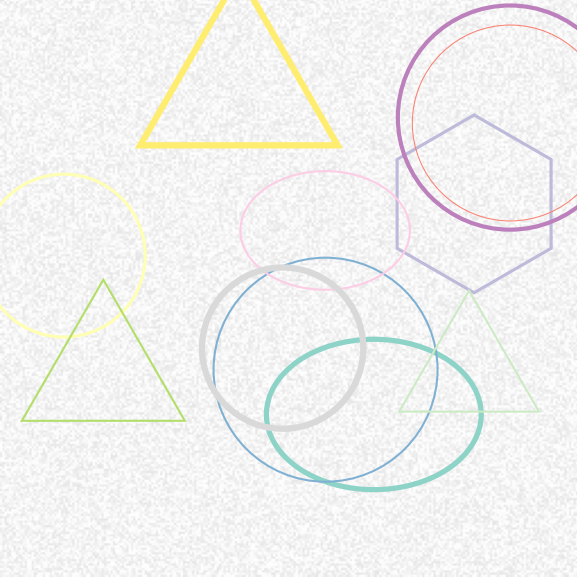[{"shape": "oval", "thickness": 2.5, "radius": 0.93, "center": [0.647, 0.281]}, {"shape": "circle", "thickness": 1.5, "radius": 0.7, "center": [0.111, 0.556]}, {"shape": "hexagon", "thickness": 1.5, "radius": 0.77, "center": [0.821, 0.646]}, {"shape": "circle", "thickness": 0.5, "radius": 0.85, "center": [0.884, 0.786]}, {"shape": "circle", "thickness": 1, "radius": 0.97, "center": [0.564, 0.359]}, {"shape": "triangle", "thickness": 1, "radius": 0.81, "center": [0.179, 0.352]}, {"shape": "oval", "thickness": 1, "radius": 0.73, "center": [0.563, 0.6]}, {"shape": "circle", "thickness": 3, "radius": 0.7, "center": [0.489, 0.396]}, {"shape": "circle", "thickness": 2, "radius": 0.97, "center": [0.883, 0.796]}, {"shape": "triangle", "thickness": 1, "radius": 0.7, "center": [0.812, 0.356]}, {"shape": "triangle", "thickness": 3, "radius": 0.99, "center": [0.414, 0.846]}]